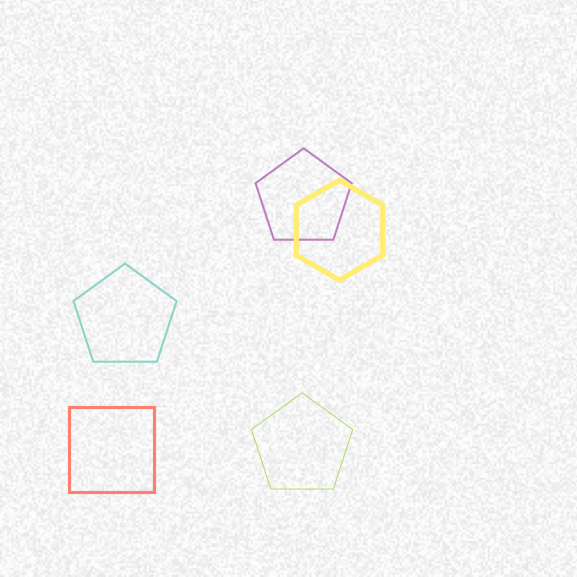[{"shape": "pentagon", "thickness": 1, "radius": 0.47, "center": [0.217, 0.449]}, {"shape": "square", "thickness": 1.5, "radius": 0.37, "center": [0.193, 0.221]}, {"shape": "pentagon", "thickness": 0.5, "radius": 0.46, "center": [0.523, 0.227]}, {"shape": "pentagon", "thickness": 1, "radius": 0.44, "center": [0.526, 0.655]}, {"shape": "hexagon", "thickness": 2.5, "radius": 0.43, "center": [0.588, 0.601]}]